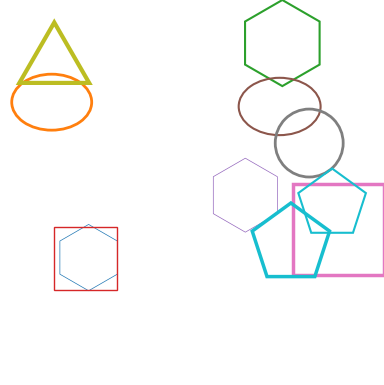[{"shape": "hexagon", "thickness": 0.5, "radius": 0.43, "center": [0.23, 0.331]}, {"shape": "oval", "thickness": 2, "radius": 0.52, "center": [0.134, 0.735]}, {"shape": "hexagon", "thickness": 1.5, "radius": 0.56, "center": [0.733, 0.888]}, {"shape": "square", "thickness": 1, "radius": 0.41, "center": [0.221, 0.328]}, {"shape": "hexagon", "thickness": 0.5, "radius": 0.48, "center": [0.637, 0.493]}, {"shape": "oval", "thickness": 1.5, "radius": 0.53, "center": [0.726, 0.723]}, {"shape": "square", "thickness": 2.5, "radius": 0.59, "center": [0.879, 0.404]}, {"shape": "circle", "thickness": 2, "radius": 0.44, "center": [0.803, 0.628]}, {"shape": "triangle", "thickness": 3, "radius": 0.52, "center": [0.141, 0.837]}, {"shape": "pentagon", "thickness": 1.5, "radius": 0.46, "center": [0.863, 0.47]}, {"shape": "pentagon", "thickness": 2.5, "radius": 0.53, "center": [0.756, 0.367]}]